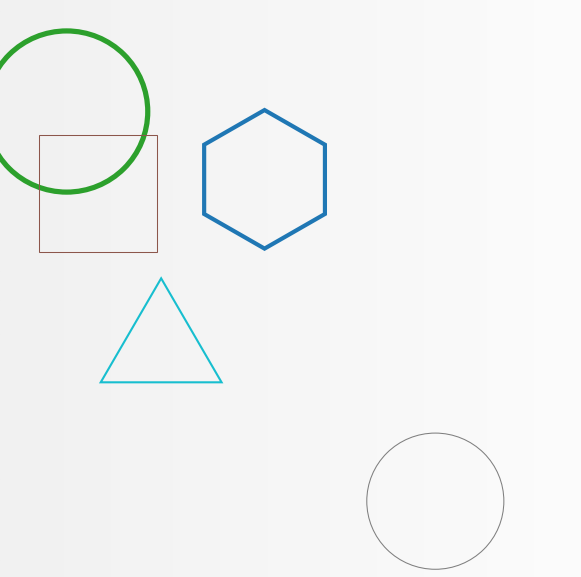[{"shape": "hexagon", "thickness": 2, "radius": 0.6, "center": [0.455, 0.689]}, {"shape": "circle", "thickness": 2.5, "radius": 0.7, "center": [0.115, 0.806]}, {"shape": "square", "thickness": 0.5, "radius": 0.51, "center": [0.168, 0.664]}, {"shape": "circle", "thickness": 0.5, "radius": 0.59, "center": [0.749, 0.131]}, {"shape": "triangle", "thickness": 1, "radius": 0.6, "center": [0.277, 0.397]}]